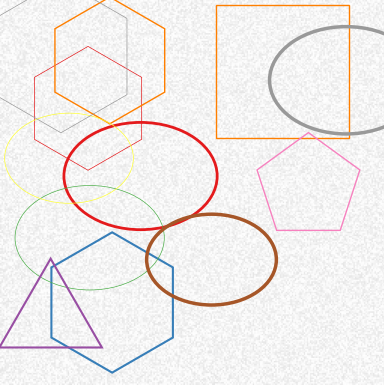[{"shape": "oval", "thickness": 2, "radius": 1.0, "center": [0.365, 0.543]}, {"shape": "hexagon", "thickness": 0.5, "radius": 0.8, "center": [0.229, 0.719]}, {"shape": "hexagon", "thickness": 1.5, "radius": 0.91, "center": [0.291, 0.214]}, {"shape": "oval", "thickness": 0.5, "radius": 0.97, "center": [0.233, 0.383]}, {"shape": "triangle", "thickness": 1.5, "radius": 0.77, "center": [0.132, 0.174]}, {"shape": "square", "thickness": 1, "radius": 0.86, "center": [0.733, 0.813]}, {"shape": "hexagon", "thickness": 1, "radius": 0.82, "center": [0.285, 0.843]}, {"shape": "oval", "thickness": 0.5, "radius": 0.84, "center": [0.179, 0.589]}, {"shape": "oval", "thickness": 2.5, "radius": 0.84, "center": [0.549, 0.326]}, {"shape": "pentagon", "thickness": 1, "radius": 0.7, "center": [0.801, 0.515]}, {"shape": "hexagon", "thickness": 0.5, "radius": 0.99, "center": [0.158, 0.853]}, {"shape": "oval", "thickness": 2.5, "radius": 1.0, "center": [0.899, 0.791]}]